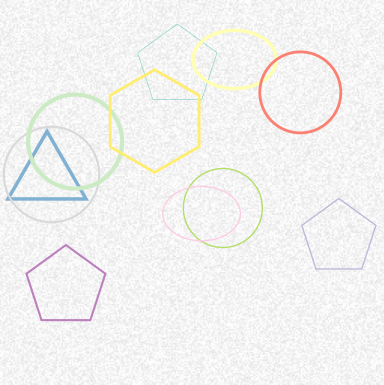[{"shape": "pentagon", "thickness": 0.5, "radius": 0.54, "center": [0.461, 0.829]}, {"shape": "oval", "thickness": 2.5, "radius": 0.54, "center": [0.61, 0.846]}, {"shape": "pentagon", "thickness": 1, "radius": 0.51, "center": [0.88, 0.383]}, {"shape": "circle", "thickness": 2, "radius": 0.53, "center": [0.78, 0.76]}, {"shape": "triangle", "thickness": 2.5, "radius": 0.59, "center": [0.122, 0.542]}, {"shape": "circle", "thickness": 1, "radius": 0.51, "center": [0.579, 0.46]}, {"shape": "oval", "thickness": 1, "radius": 0.5, "center": [0.524, 0.445]}, {"shape": "circle", "thickness": 1.5, "radius": 0.62, "center": [0.134, 0.547]}, {"shape": "pentagon", "thickness": 1.5, "radius": 0.54, "center": [0.171, 0.256]}, {"shape": "circle", "thickness": 3, "radius": 0.61, "center": [0.195, 0.632]}, {"shape": "hexagon", "thickness": 2, "radius": 0.67, "center": [0.402, 0.686]}]